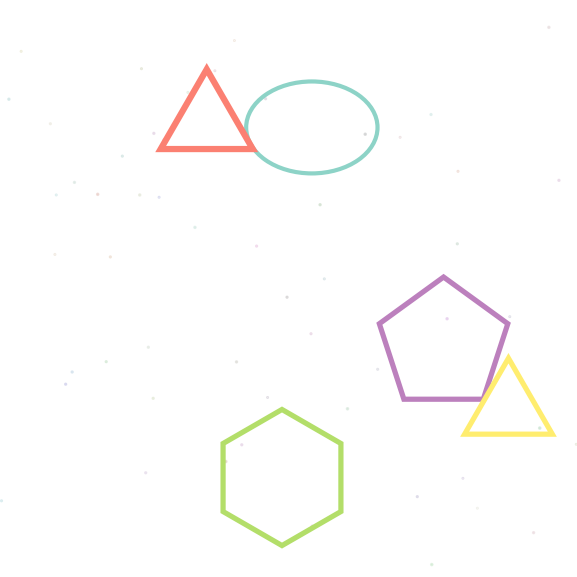[{"shape": "oval", "thickness": 2, "radius": 0.57, "center": [0.54, 0.778]}, {"shape": "triangle", "thickness": 3, "radius": 0.46, "center": [0.358, 0.787]}, {"shape": "hexagon", "thickness": 2.5, "radius": 0.59, "center": [0.488, 0.172]}, {"shape": "pentagon", "thickness": 2.5, "radius": 0.58, "center": [0.768, 0.402]}, {"shape": "triangle", "thickness": 2.5, "radius": 0.44, "center": [0.88, 0.291]}]